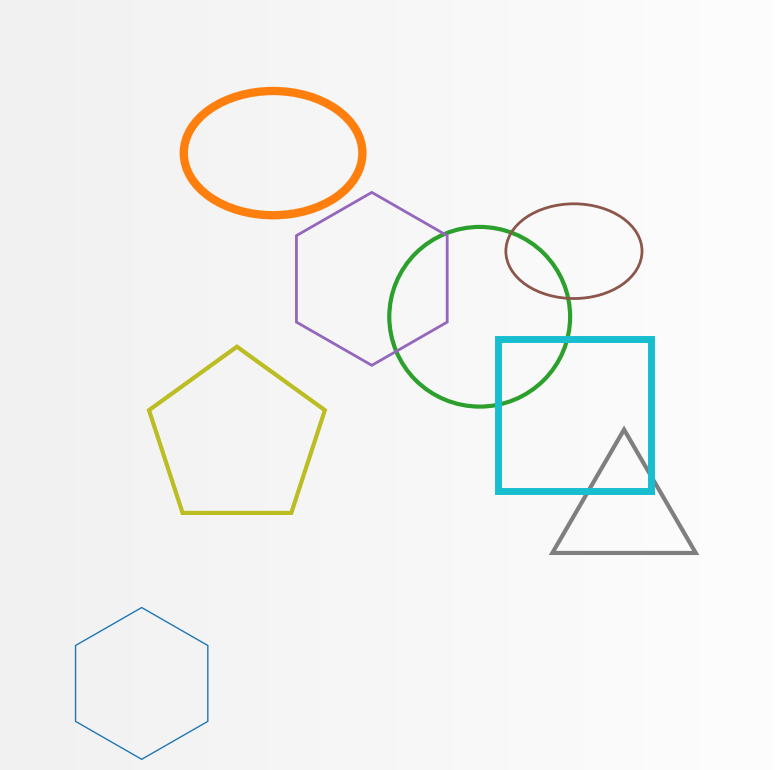[{"shape": "hexagon", "thickness": 0.5, "radius": 0.49, "center": [0.183, 0.112]}, {"shape": "oval", "thickness": 3, "radius": 0.58, "center": [0.352, 0.801]}, {"shape": "circle", "thickness": 1.5, "radius": 0.58, "center": [0.619, 0.589]}, {"shape": "hexagon", "thickness": 1, "radius": 0.56, "center": [0.48, 0.638]}, {"shape": "oval", "thickness": 1, "radius": 0.44, "center": [0.741, 0.674]}, {"shape": "triangle", "thickness": 1.5, "radius": 0.53, "center": [0.805, 0.335]}, {"shape": "pentagon", "thickness": 1.5, "radius": 0.6, "center": [0.306, 0.43]}, {"shape": "square", "thickness": 2.5, "radius": 0.49, "center": [0.742, 0.461]}]